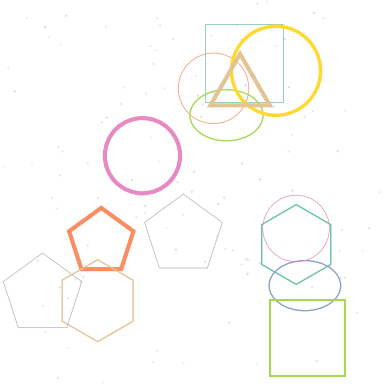[{"shape": "square", "thickness": 0.5, "radius": 0.51, "center": [0.633, 0.835]}, {"shape": "hexagon", "thickness": 1, "radius": 0.52, "center": [0.769, 0.365]}, {"shape": "circle", "thickness": 0.5, "radius": 0.46, "center": [0.555, 0.771]}, {"shape": "pentagon", "thickness": 3, "radius": 0.44, "center": [0.263, 0.372]}, {"shape": "oval", "thickness": 1, "radius": 0.46, "center": [0.792, 0.258]}, {"shape": "circle", "thickness": 3, "radius": 0.49, "center": [0.37, 0.596]}, {"shape": "circle", "thickness": 0.5, "radius": 0.43, "center": [0.769, 0.406]}, {"shape": "square", "thickness": 1.5, "radius": 0.49, "center": [0.799, 0.122]}, {"shape": "oval", "thickness": 1, "radius": 0.47, "center": [0.588, 0.701]}, {"shape": "circle", "thickness": 2.5, "radius": 0.58, "center": [0.717, 0.816]}, {"shape": "triangle", "thickness": 3, "radius": 0.44, "center": [0.624, 0.771]}, {"shape": "hexagon", "thickness": 1, "radius": 0.53, "center": [0.254, 0.219]}, {"shape": "pentagon", "thickness": 0.5, "radius": 0.54, "center": [0.11, 0.236]}, {"shape": "pentagon", "thickness": 0.5, "radius": 0.53, "center": [0.476, 0.39]}]